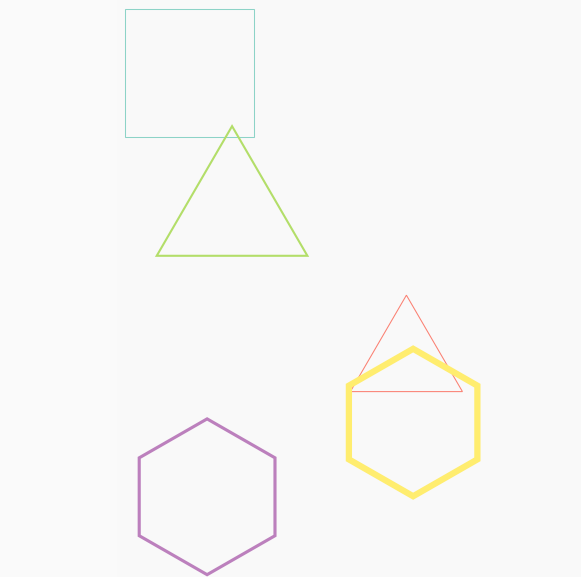[{"shape": "square", "thickness": 0.5, "radius": 0.55, "center": [0.326, 0.872]}, {"shape": "triangle", "thickness": 0.5, "radius": 0.56, "center": [0.699, 0.377]}, {"shape": "triangle", "thickness": 1, "radius": 0.75, "center": [0.399, 0.631]}, {"shape": "hexagon", "thickness": 1.5, "radius": 0.67, "center": [0.356, 0.139]}, {"shape": "hexagon", "thickness": 3, "radius": 0.64, "center": [0.711, 0.267]}]